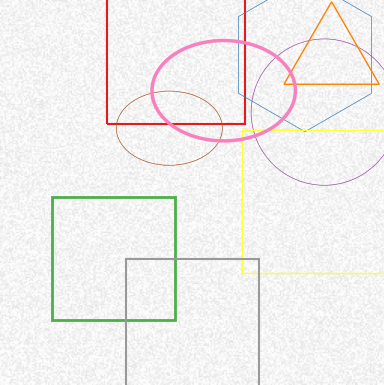[{"shape": "square", "thickness": 1.5, "radius": 0.9, "center": [0.457, 0.858]}, {"shape": "hexagon", "thickness": 0.5, "radius": 1.0, "center": [0.792, 0.857]}, {"shape": "square", "thickness": 2, "radius": 0.8, "center": [0.296, 0.329]}, {"shape": "circle", "thickness": 0.5, "radius": 0.95, "center": [0.842, 0.709]}, {"shape": "triangle", "thickness": 1, "radius": 0.71, "center": [0.861, 0.853]}, {"shape": "square", "thickness": 1, "radius": 0.93, "center": [0.816, 0.477]}, {"shape": "oval", "thickness": 0.5, "radius": 0.69, "center": [0.44, 0.667]}, {"shape": "oval", "thickness": 2.5, "radius": 0.93, "center": [0.581, 0.764]}, {"shape": "square", "thickness": 1.5, "radius": 0.87, "center": [0.5, 0.153]}]